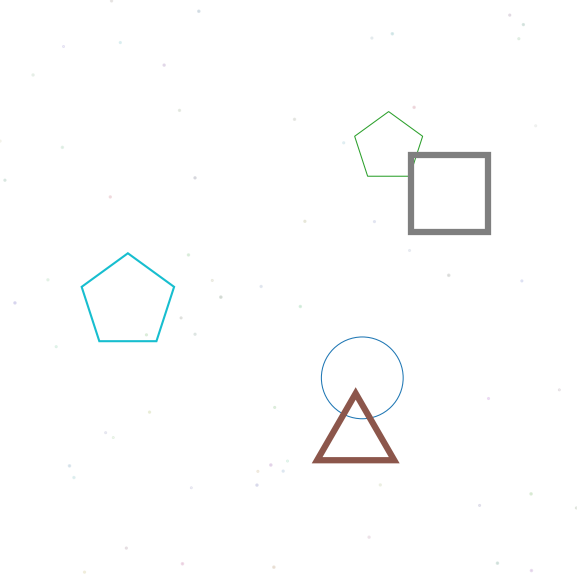[{"shape": "circle", "thickness": 0.5, "radius": 0.35, "center": [0.627, 0.345]}, {"shape": "pentagon", "thickness": 0.5, "radius": 0.31, "center": [0.673, 0.744]}, {"shape": "triangle", "thickness": 3, "radius": 0.39, "center": [0.616, 0.241]}, {"shape": "square", "thickness": 3, "radius": 0.34, "center": [0.778, 0.664]}, {"shape": "pentagon", "thickness": 1, "radius": 0.42, "center": [0.221, 0.476]}]